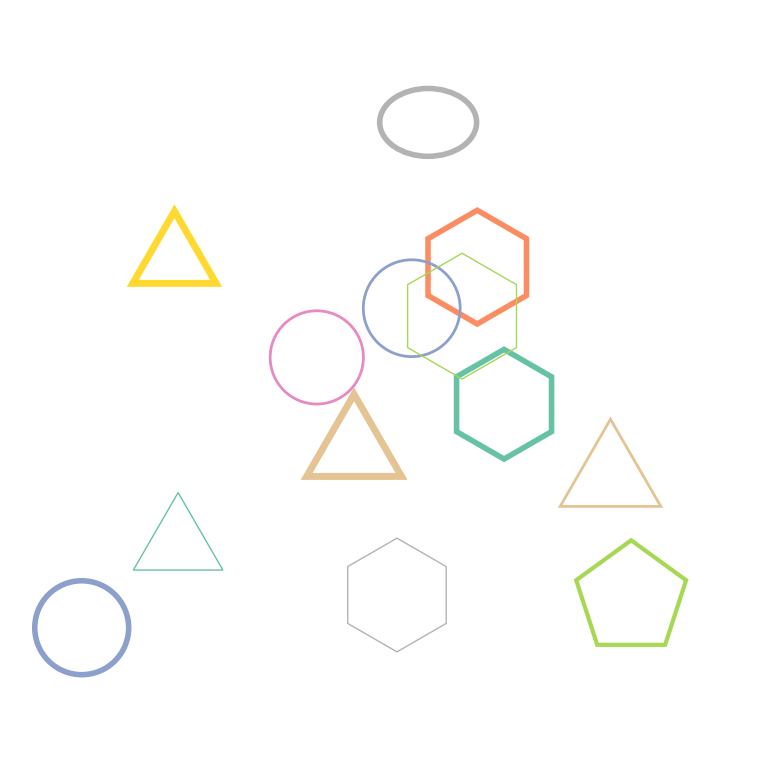[{"shape": "triangle", "thickness": 0.5, "radius": 0.34, "center": [0.231, 0.293]}, {"shape": "hexagon", "thickness": 2, "radius": 0.36, "center": [0.655, 0.475]}, {"shape": "hexagon", "thickness": 2, "radius": 0.37, "center": [0.62, 0.653]}, {"shape": "circle", "thickness": 2, "radius": 0.3, "center": [0.106, 0.185]}, {"shape": "circle", "thickness": 1, "radius": 0.31, "center": [0.535, 0.6]}, {"shape": "circle", "thickness": 1, "radius": 0.3, "center": [0.411, 0.536]}, {"shape": "hexagon", "thickness": 0.5, "radius": 0.41, "center": [0.6, 0.589]}, {"shape": "pentagon", "thickness": 1.5, "radius": 0.38, "center": [0.82, 0.223]}, {"shape": "triangle", "thickness": 2.5, "radius": 0.31, "center": [0.227, 0.663]}, {"shape": "triangle", "thickness": 2.5, "radius": 0.36, "center": [0.46, 0.417]}, {"shape": "triangle", "thickness": 1, "radius": 0.38, "center": [0.793, 0.38]}, {"shape": "oval", "thickness": 2, "radius": 0.31, "center": [0.556, 0.841]}, {"shape": "hexagon", "thickness": 0.5, "radius": 0.37, "center": [0.516, 0.227]}]